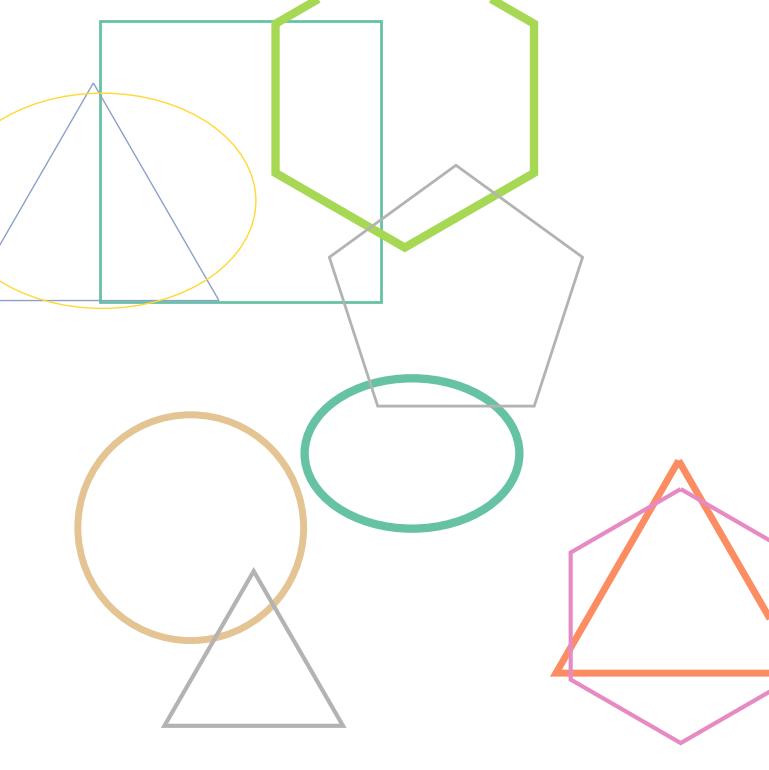[{"shape": "square", "thickness": 1, "radius": 0.91, "center": [0.312, 0.791]}, {"shape": "oval", "thickness": 3, "radius": 0.7, "center": [0.535, 0.411]}, {"shape": "triangle", "thickness": 2.5, "radius": 0.92, "center": [0.881, 0.218]}, {"shape": "triangle", "thickness": 0.5, "radius": 0.94, "center": [0.121, 0.704]}, {"shape": "hexagon", "thickness": 1.5, "radius": 0.82, "center": [0.884, 0.2]}, {"shape": "hexagon", "thickness": 3, "radius": 0.97, "center": [0.526, 0.872]}, {"shape": "oval", "thickness": 0.5, "radius": 1.0, "center": [0.133, 0.739]}, {"shape": "circle", "thickness": 2.5, "radius": 0.73, "center": [0.248, 0.315]}, {"shape": "triangle", "thickness": 1.5, "radius": 0.67, "center": [0.329, 0.124]}, {"shape": "pentagon", "thickness": 1, "radius": 0.86, "center": [0.592, 0.612]}]